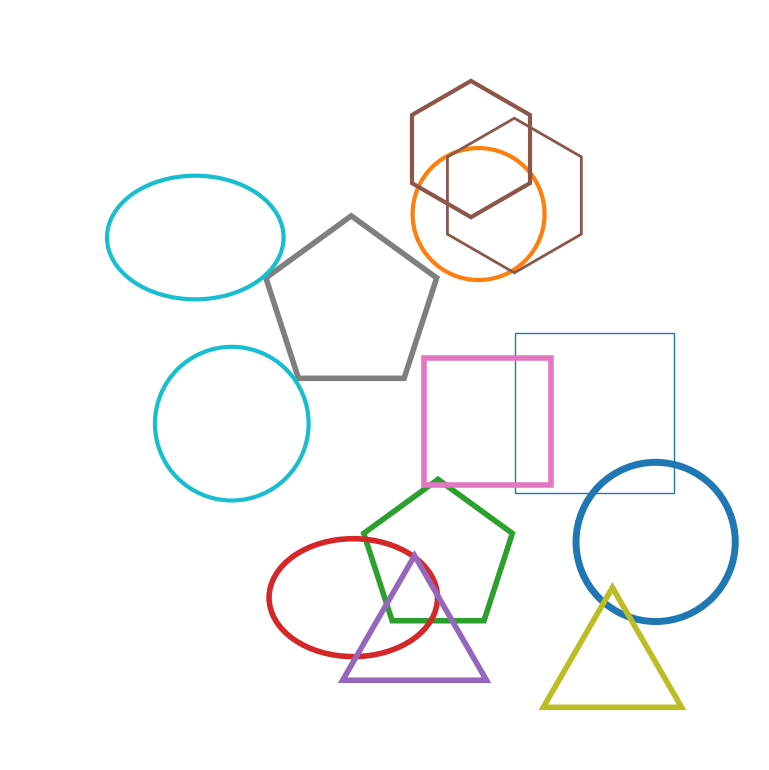[{"shape": "circle", "thickness": 2.5, "radius": 0.52, "center": [0.852, 0.296]}, {"shape": "square", "thickness": 0.5, "radius": 0.52, "center": [0.772, 0.464]}, {"shape": "circle", "thickness": 1.5, "radius": 0.43, "center": [0.622, 0.722]}, {"shape": "pentagon", "thickness": 2, "radius": 0.51, "center": [0.569, 0.276]}, {"shape": "oval", "thickness": 2, "radius": 0.55, "center": [0.459, 0.224]}, {"shape": "triangle", "thickness": 2, "radius": 0.54, "center": [0.538, 0.171]}, {"shape": "hexagon", "thickness": 1.5, "radius": 0.44, "center": [0.612, 0.806]}, {"shape": "hexagon", "thickness": 1, "radius": 0.5, "center": [0.668, 0.746]}, {"shape": "square", "thickness": 2, "radius": 0.41, "center": [0.633, 0.453]}, {"shape": "pentagon", "thickness": 2, "radius": 0.58, "center": [0.456, 0.603]}, {"shape": "triangle", "thickness": 2, "radius": 0.52, "center": [0.795, 0.133]}, {"shape": "oval", "thickness": 1.5, "radius": 0.57, "center": [0.254, 0.692]}, {"shape": "circle", "thickness": 1.5, "radius": 0.5, "center": [0.301, 0.45]}]